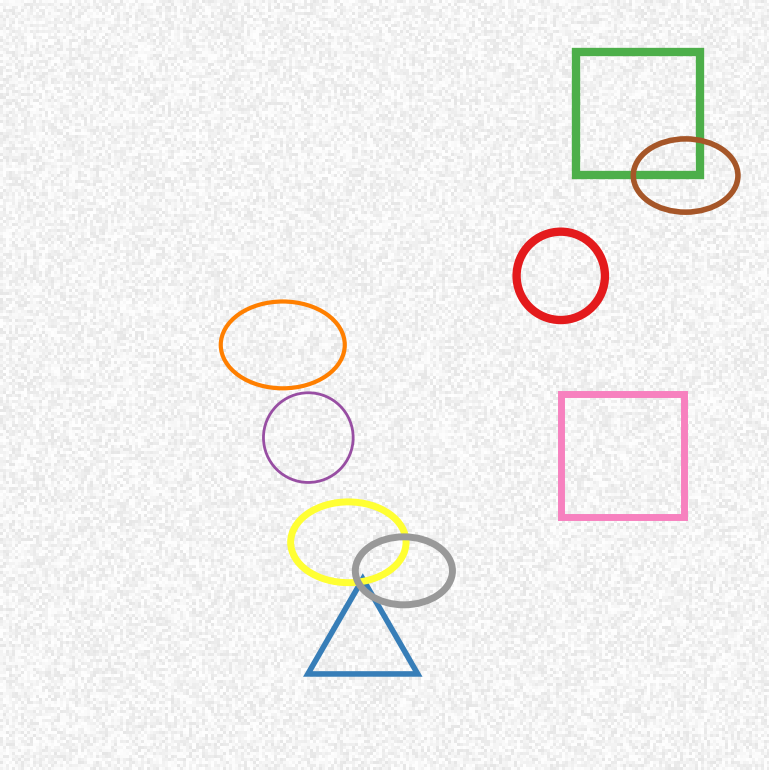[{"shape": "circle", "thickness": 3, "radius": 0.29, "center": [0.728, 0.642]}, {"shape": "triangle", "thickness": 2, "radius": 0.41, "center": [0.471, 0.166]}, {"shape": "square", "thickness": 3, "radius": 0.4, "center": [0.829, 0.853]}, {"shape": "circle", "thickness": 1, "radius": 0.29, "center": [0.4, 0.432]}, {"shape": "oval", "thickness": 1.5, "radius": 0.4, "center": [0.367, 0.552]}, {"shape": "oval", "thickness": 2.5, "radius": 0.37, "center": [0.452, 0.296]}, {"shape": "oval", "thickness": 2, "radius": 0.34, "center": [0.89, 0.772]}, {"shape": "square", "thickness": 2.5, "radius": 0.4, "center": [0.809, 0.408]}, {"shape": "oval", "thickness": 2.5, "radius": 0.32, "center": [0.525, 0.259]}]